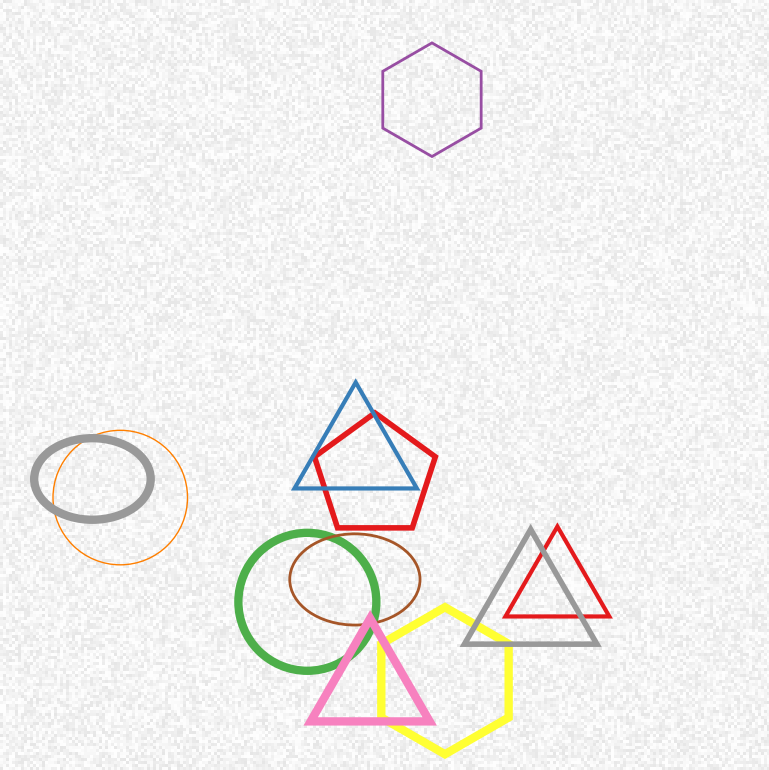[{"shape": "triangle", "thickness": 1.5, "radius": 0.39, "center": [0.724, 0.238]}, {"shape": "pentagon", "thickness": 2, "radius": 0.41, "center": [0.487, 0.381]}, {"shape": "triangle", "thickness": 1.5, "radius": 0.46, "center": [0.462, 0.412]}, {"shape": "circle", "thickness": 3, "radius": 0.45, "center": [0.399, 0.218]}, {"shape": "hexagon", "thickness": 1, "radius": 0.37, "center": [0.561, 0.871]}, {"shape": "circle", "thickness": 0.5, "radius": 0.44, "center": [0.156, 0.354]}, {"shape": "hexagon", "thickness": 3, "radius": 0.48, "center": [0.578, 0.116]}, {"shape": "oval", "thickness": 1, "radius": 0.42, "center": [0.461, 0.247]}, {"shape": "triangle", "thickness": 3, "radius": 0.45, "center": [0.481, 0.108]}, {"shape": "triangle", "thickness": 2, "radius": 0.5, "center": [0.689, 0.213]}, {"shape": "oval", "thickness": 3, "radius": 0.38, "center": [0.12, 0.378]}]